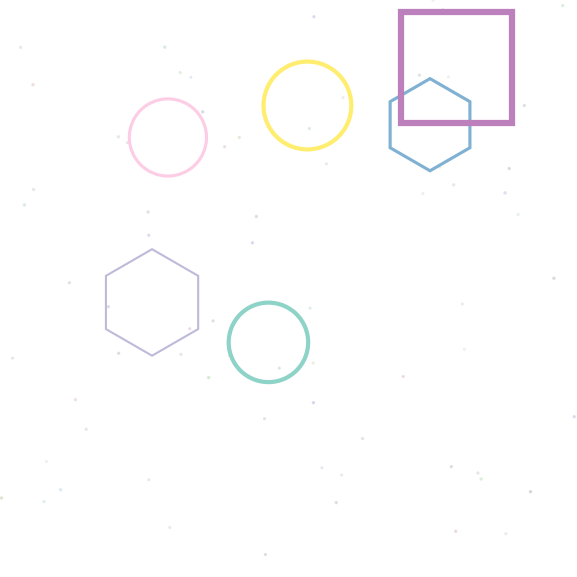[{"shape": "circle", "thickness": 2, "radius": 0.34, "center": [0.465, 0.406]}, {"shape": "hexagon", "thickness": 1, "radius": 0.46, "center": [0.263, 0.475]}, {"shape": "hexagon", "thickness": 1.5, "radius": 0.4, "center": [0.745, 0.783]}, {"shape": "circle", "thickness": 1.5, "radius": 0.33, "center": [0.291, 0.761]}, {"shape": "square", "thickness": 3, "radius": 0.48, "center": [0.79, 0.882]}, {"shape": "circle", "thickness": 2, "radius": 0.38, "center": [0.532, 0.816]}]